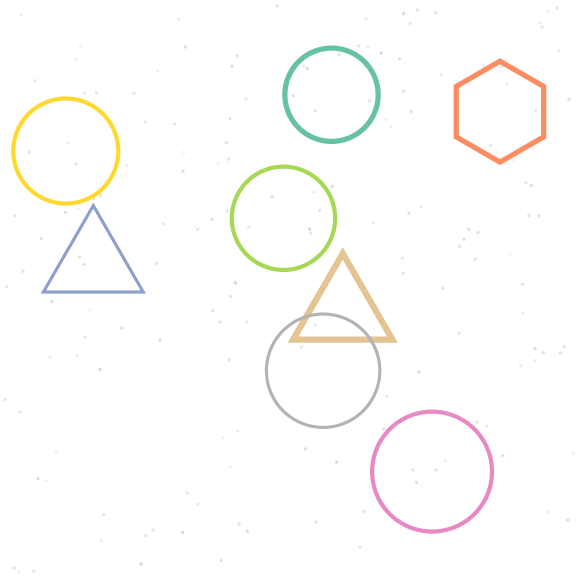[{"shape": "circle", "thickness": 2.5, "radius": 0.4, "center": [0.574, 0.835]}, {"shape": "hexagon", "thickness": 2.5, "radius": 0.44, "center": [0.866, 0.806]}, {"shape": "triangle", "thickness": 1.5, "radius": 0.5, "center": [0.162, 0.543]}, {"shape": "circle", "thickness": 2, "radius": 0.52, "center": [0.748, 0.183]}, {"shape": "circle", "thickness": 2, "radius": 0.45, "center": [0.491, 0.621]}, {"shape": "circle", "thickness": 2, "radius": 0.45, "center": [0.114, 0.738]}, {"shape": "triangle", "thickness": 3, "radius": 0.5, "center": [0.593, 0.461]}, {"shape": "circle", "thickness": 1.5, "radius": 0.49, "center": [0.56, 0.357]}]